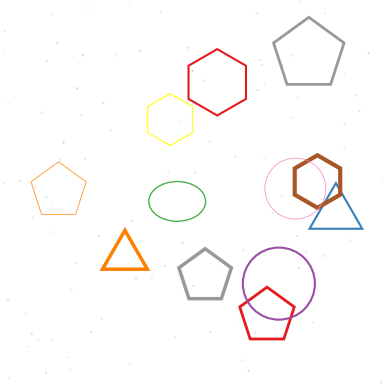[{"shape": "hexagon", "thickness": 1.5, "radius": 0.43, "center": [0.564, 0.786]}, {"shape": "pentagon", "thickness": 2, "radius": 0.37, "center": [0.694, 0.18]}, {"shape": "triangle", "thickness": 1.5, "radius": 0.4, "center": [0.872, 0.445]}, {"shape": "oval", "thickness": 1, "radius": 0.37, "center": [0.46, 0.477]}, {"shape": "circle", "thickness": 1.5, "radius": 0.47, "center": [0.724, 0.263]}, {"shape": "pentagon", "thickness": 0.5, "radius": 0.38, "center": [0.152, 0.504]}, {"shape": "triangle", "thickness": 2.5, "radius": 0.34, "center": [0.324, 0.334]}, {"shape": "hexagon", "thickness": 1, "radius": 0.34, "center": [0.442, 0.689]}, {"shape": "hexagon", "thickness": 3, "radius": 0.34, "center": [0.825, 0.528]}, {"shape": "circle", "thickness": 0.5, "radius": 0.4, "center": [0.767, 0.51]}, {"shape": "pentagon", "thickness": 2, "radius": 0.48, "center": [0.802, 0.859]}, {"shape": "pentagon", "thickness": 2.5, "radius": 0.36, "center": [0.533, 0.282]}]